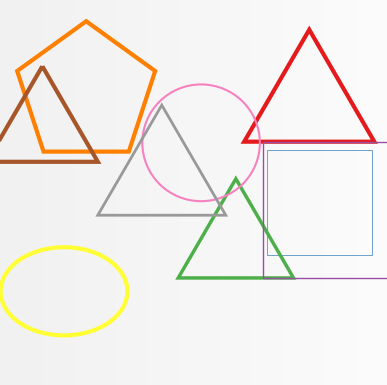[{"shape": "triangle", "thickness": 3, "radius": 0.97, "center": [0.798, 0.729]}, {"shape": "square", "thickness": 0.5, "radius": 0.68, "center": [0.825, 0.474]}, {"shape": "triangle", "thickness": 2.5, "radius": 0.86, "center": [0.609, 0.364]}, {"shape": "square", "thickness": 1, "radius": 0.88, "center": [0.855, 0.455]}, {"shape": "pentagon", "thickness": 3, "radius": 0.94, "center": [0.222, 0.758]}, {"shape": "oval", "thickness": 3, "radius": 0.82, "center": [0.165, 0.243]}, {"shape": "triangle", "thickness": 3, "radius": 0.83, "center": [0.109, 0.662]}, {"shape": "circle", "thickness": 1.5, "radius": 0.76, "center": [0.519, 0.629]}, {"shape": "triangle", "thickness": 2, "radius": 0.95, "center": [0.417, 0.536]}]